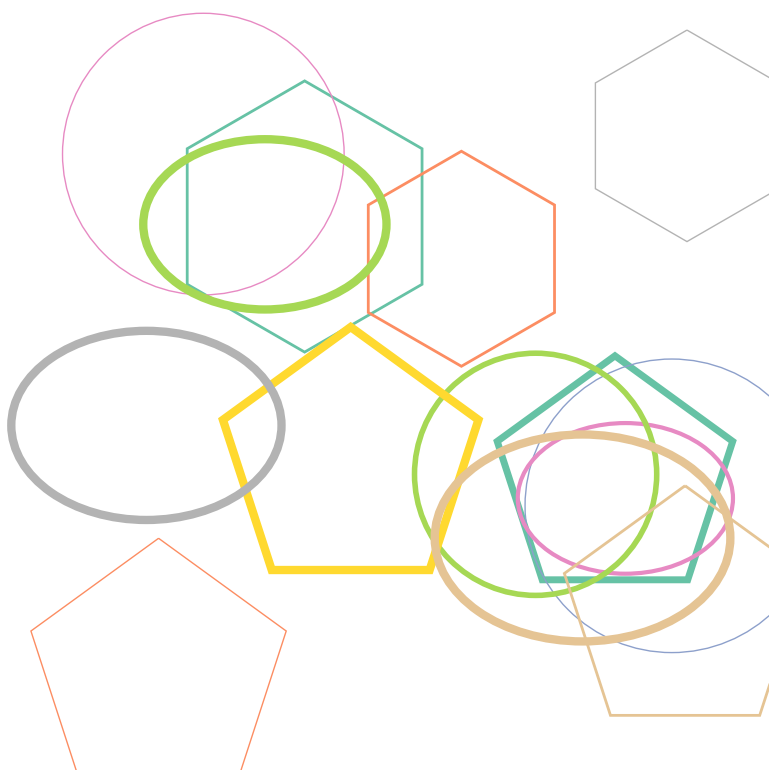[{"shape": "pentagon", "thickness": 2.5, "radius": 0.8, "center": [0.799, 0.377]}, {"shape": "hexagon", "thickness": 1, "radius": 0.88, "center": [0.396, 0.719]}, {"shape": "pentagon", "thickness": 0.5, "radius": 0.87, "center": [0.206, 0.127]}, {"shape": "hexagon", "thickness": 1, "radius": 0.7, "center": [0.599, 0.664]}, {"shape": "circle", "thickness": 0.5, "radius": 0.95, "center": [0.873, 0.343]}, {"shape": "oval", "thickness": 1.5, "radius": 0.7, "center": [0.812, 0.353]}, {"shape": "circle", "thickness": 0.5, "radius": 0.91, "center": [0.264, 0.8]}, {"shape": "circle", "thickness": 2, "radius": 0.79, "center": [0.696, 0.384]}, {"shape": "oval", "thickness": 3, "radius": 0.79, "center": [0.344, 0.709]}, {"shape": "pentagon", "thickness": 3, "radius": 0.87, "center": [0.455, 0.401]}, {"shape": "oval", "thickness": 3, "radius": 0.96, "center": [0.757, 0.301]}, {"shape": "pentagon", "thickness": 1, "radius": 0.82, "center": [0.89, 0.204]}, {"shape": "oval", "thickness": 3, "radius": 0.88, "center": [0.19, 0.448]}, {"shape": "hexagon", "thickness": 0.5, "radius": 0.69, "center": [0.892, 0.824]}]